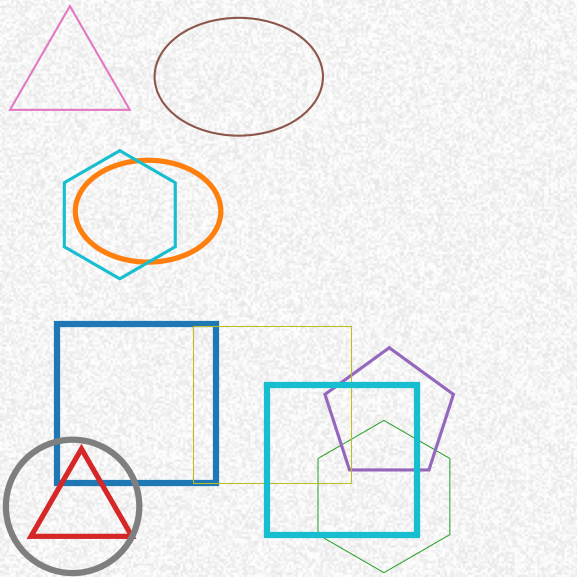[{"shape": "square", "thickness": 3, "radius": 0.69, "center": [0.236, 0.3]}, {"shape": "oval", "thickness": 2.5, "radius": 0.63, "center": [0.256, 0.633]}, {"shape": "hexagon", "thickness": 0.5, "radius": 0.66, "center": [0.665, 0.139]}, {"shape": "triangle", "thickness": 2.5, "radius": 0.5, "center": [0.141, 0.121]}, {"shape": "pentagon", "thickness": 1.5, "radius": 0.58, "center": [0.674, 0.28]}, {"shape": "oval", "thickness": 1, "radius": 0.73, "center": [0.413, 0.866]}, {"shape": "triangle", "thickness": 1, "radius": 0.6, "center": [0.121, 0.869]}, {"shape": "circle", "thickness": 3, "radius": 0.58, "center": [0.126, 0.122]}, {"shape": "square", "thickness": 0.5, "radius": 0.68, "center": [0.471, 0.299]}, {"shape": "square", "thickness": 3, "radius": 0.65, "center": [0.593, 0.203]}, {"shape": "hexagon", "thickness": 1.5, "radius": 0.55, "center": [0.207, 0.627]}]